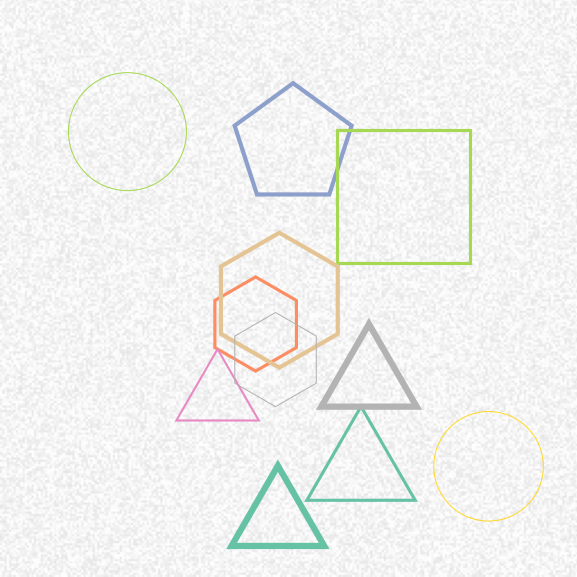[{"shape": "triangle", "thickness": 1.5, "radius": 0.54, "center": [0.625, 0.187]}, {"shape": "triangle", "thickness": 3, "radius": 0.46, "center": [0.481, 0.1]}, {"shape": "hexagon", "thickness": 1.5, "radius": 0.41, "center": [0.443, 0.438]}, {"shape": "pentagon", "thickness": 2, "radius": 0.53, "center": [0.508, 0.749]}, {"shape": "triangle", "thickness": 1, "radius": 0.41, "center": [0.377, 0.312]}, {"shape": "circle", "thickness": 0.5, "radius": 0.51, "center": [0.221, 0.771]}, {"shape": "square", "thickness": 1.5, "radius": 0.58, "center": [0.699, 0.659]}, {"shape": "circle", "thickness": 0.5, "radius": 0.47, "center": [0.846, 0.192]}, {"shape": "hexagon", "thickness": 2, "radius": 0.58, "center": [0.484, 0.479]}, {"shape": "hexagon", "thickness": 0.5, "radius": 0.41, "center": [0.477, 0.376]}, {"shape": "triangle", "thickness": 3, "radius": 0.48, "center": [0.639, 0.343]}]